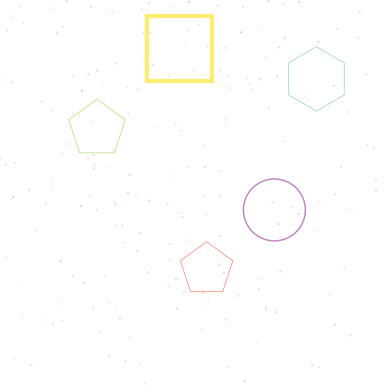[{"shape": "hexagon", "thickness": 0.5, "radius": 0.42, "center": [0.822, 0.795]}, {"shape": "pentagon", "thickness": 0.5, "radius": 0.36, "center": [0.537, 0.301]}, {"shape": "pentagon", "thickness": 0.5, "radius": 0.39, "center": [0.252, 0.665]}, {"shape": "circle", "thickness": 1, "radius": 0.4, "center": [0.713, 0.455]}, {"shape": "square", "thickness": 3, "radius": 0.42, "center": [0.467, 0.873]}]